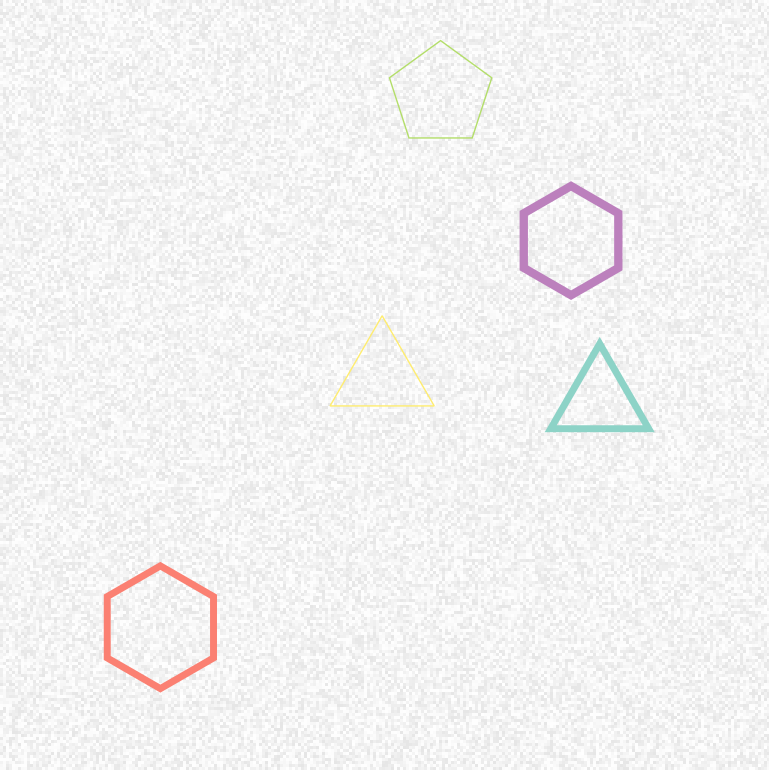[{"shape": "triangle", "thickness": 2.5, "radius": 0.37, "center": [0.779, 0.48]}, {"shape": "hexagon", "thickness": 2.5, "radius": 0.4, "center": [0.208, 0.185]}, {"shape": "pentagon", "thickness": 0.5, "radius": 0.35, "center": [0.572, 0.877]}, {"shape": "hexagon", "thickness": 3, "radius": 0.35, "center": [0.742, 0.688]}, {"shape": "triangle", "thickness": 0.5, "radius": 0.39, "center": [0.496, 0.512]}]